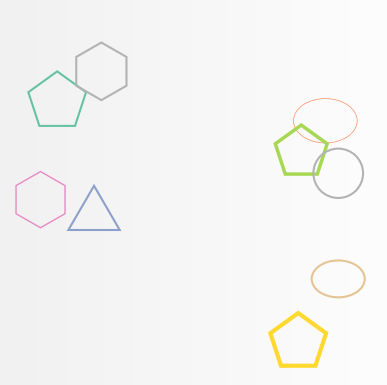[{"shape": "pentagon", "thickness": 1.5, "radius": 0.39, "center": [0.148, 0.736]}, {"shape": "oval", "thickness": 0.5, "radius": 0.41, "center": [0.84, 0.686]}, {"shape": "triangle", "thickness": 1.5, "radius": 0.38, "center": [0.243, 0.441]}, {"shape": "hexagon", "thickness": 1, "radius": 0.36, "center": [0.105, 0.481]}, {"shape": "pentagon", "thickness": 2.5, "radius": 0.35, "center": [0.777, 0.605]}, {"shape": "pentagon", "thickness": 3, "radius": 0.38, "center": [0.77, 0.111]}, {"shape": "oval", "thickness": 1.5, "radius": 0.34, "center": [0.873, 0.276]}, {"shape": "hexagon", "thickness": 1.5, "radius": 0.37, "center": [0.262, 0.815]}, {"shape": "circle", "thickness": 1.5, "radius": 0.32, "center": [0.873, 0.55]}]